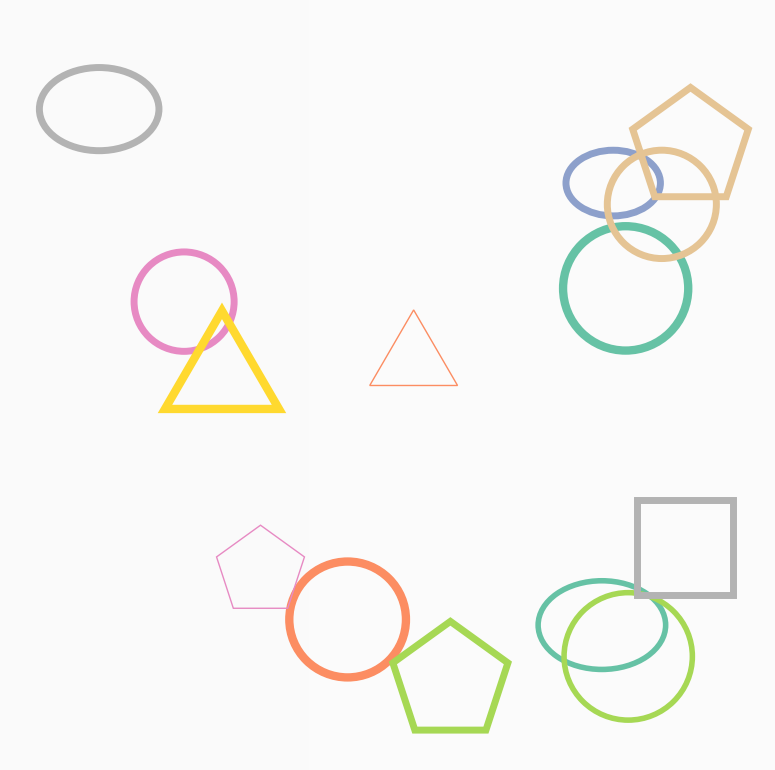[{"shape": "oval", "thickness": 2, "radius": 0.41, "center": [0.777, 0.188]}, {"shape": "circle", "thickness": 3, "radius": 0.4, "center": [0.807, 0.625]}, {"shape": "circle", "thickness": 3, "radius": 0.38, "center": [0.449, 0.195]}, {"shape": "triangle", "thickness": 0.5, "radius": 0.33, "center": [0.534, 0.532]}, {"shape": "oval", "thickness": 2.5, "radius": 0.3, "center": [0.791, 0.762]}, {"shape": "circle", "thickness": 2.5, "radius": 0.32, "center": [0.238, 0.608]}, {"shape": "pentagon", "thickness": 0.5, "radius": 0.3, "center": [0.336, 0.258]}, {"shape": "circle", "thickness": 2, "radius": 0.41, "center": [0.811, 0.148]}, {"shape": "pentagon", "thickness": 2.5, "radius": 0.39, "center": [0.581, 0.115]}, {"shape": "triangle", "thickness": 3, "radius": 0.42, "center": [0.286, 0.511]}, {"shape": "pentagon", "thickness": 2.5, "radius": 0.39, "center": [0.891, 0.808]}, {"shape": "circle", "thickness": 2.5, "radius": 0.35, "center": [0.854, 0.735]}, {"shape": "oval", "thickness": 2.5, "radius": 0.39, "center": [0.128, 0.858]}, {"shape": "square", "thickness": 2.5, "radius": 0.31, "center": [0.884, 0.289]}]